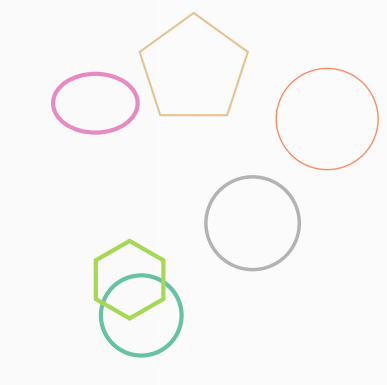[{"shape": "circle", "thickness": 3, "radius": 0.52, "center": [0.364, 0.181]}, {"shape": "circle", "thickness": 1, "radius": 0.66, "center": [0.844, 0.691]}, {"shape": "oval", "thickness": 3, "radius": 0.55, "center": [0.246, 0.732]}, {"shape": "hexagon", "thickness": 3, "radius": 0.5, "center": [0.334, 0.274]}, {"shape": "pentagon", "thickness": 1.5, "radius": 0.73, "center": [0.5, 0.82]}, {"shape": "circle", "thickness": 2.5, "radius": 0.6, "center": [0.652, 0.42]}]